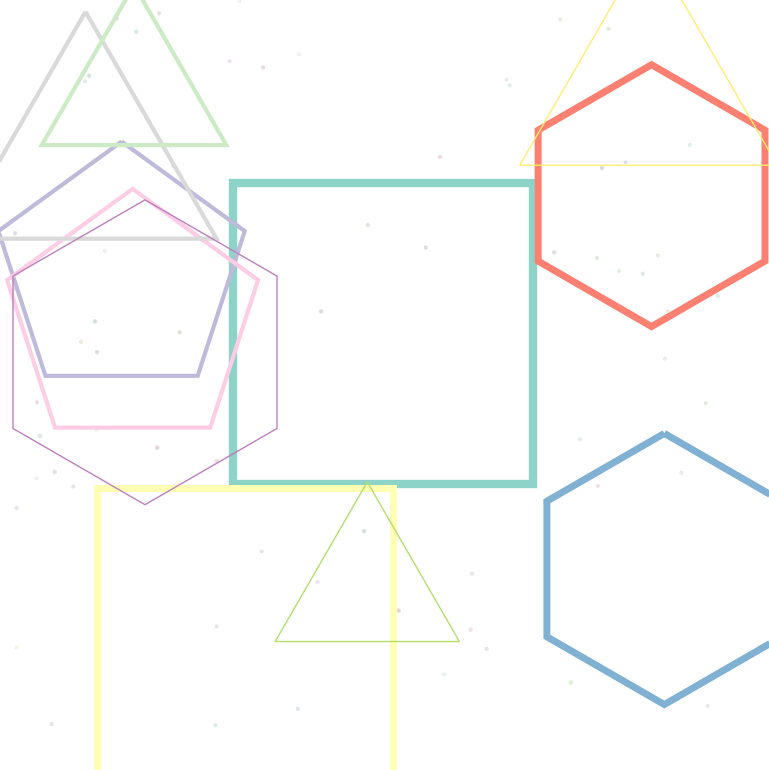[{"shape": "square", "thickness": 3, "radius": 0.98, "center": [0.497, 0.567]}, {"shape": "square", "thickness": 2.5, "radius": 0.96, "center": [0.319, 0.174]}, {"shape": "pentagon", "thickness": 1.5, "radius": 0.84, "center": [0.158, 0.648]}, {"shape": "hexagon", "thickness": 2.5, "radius": 0.85, "center": [0.846, 0.746]}, {"shape": "hexagon", "thickness": 2.5, "radius": 0.88, "center": [0.863, 0.261]}, {"shape": "triangle", "thickness": 0.5, "radius": 0.69, "center": [0.477, 0.236]}, {"shape": "pentagon", "thickness": 1.5, "radius": 0.86, "center": [0.172, 0.583]}, {"shape": "triangle", "thickness": 1.5, "radius": 0.98, "center": [0.111, 0.788]}, {"shape": "hexagon", "thickness": 0.5, "radius": 0.99, "center": [0.188, 0.542]}, {"shape": "triangle", "thickness": 1.5, "radius": 0.69, "center": [0.174, 0.881]}, {"shape": "triangle", "thickness": 0.5, "radius": 0.97, "center": [0.842, 0.882]}]